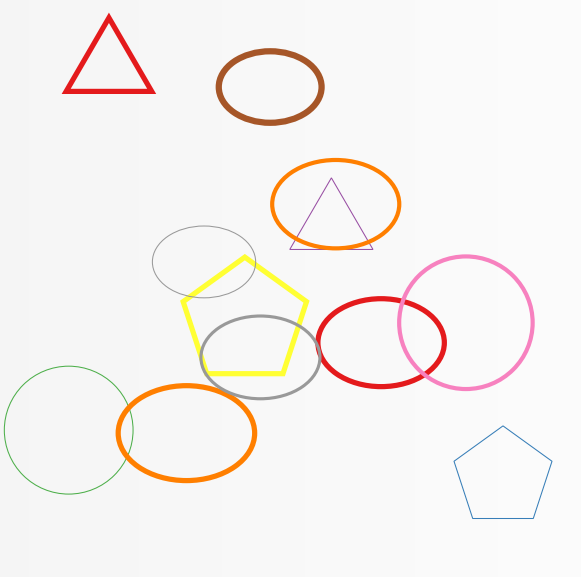[{"shape": "oval", "thickness": 2.5, "radius": 0.54, "center": [0.656, 0.406]}, {"shape": "triangle", "thickness": 2.5, "radius": 0.42, "center": [0.187, 0.883]}, {"shape": "pentagon", "thickness": 0.5, "radius": 0.44, "center": [0.865, 0.173]}, {"shape": "circle", "thickness": 0.5, "radius": 0.55, "center": [0.118, 0.254]}, {"shape": "triangle", "thickness": 0.5, "radius": 0.41, "center": [0.57, 0.608]}, {"shape": "oval", "thickness": 2, "radius": 0.55, "center": [0.578, 0.646]}, {"shape": "oval", "thickness": 2.5, "radius": 0.59, "center": [0.321, 0.249]}, {"shape": "pentagon", "thickness": 2.5, "radius": 0.56, "center": [0.421, 0.442]}, {"shape": "oval", "thickness": 3, "radius": 0.44, "center": [0.465, 0.848]}, {"shape": "circle", "thickness": 2, "radius": 0.57, "center": [0.802, 0.44]}, {"shape": "oval", "thickness": 1.5, "radius": 0.51, "center": [0.448, 0.38]}, {"shape": "oval", "thickness": 0.5, "radius": 0.44, "center": [0.351, 0.546]}]